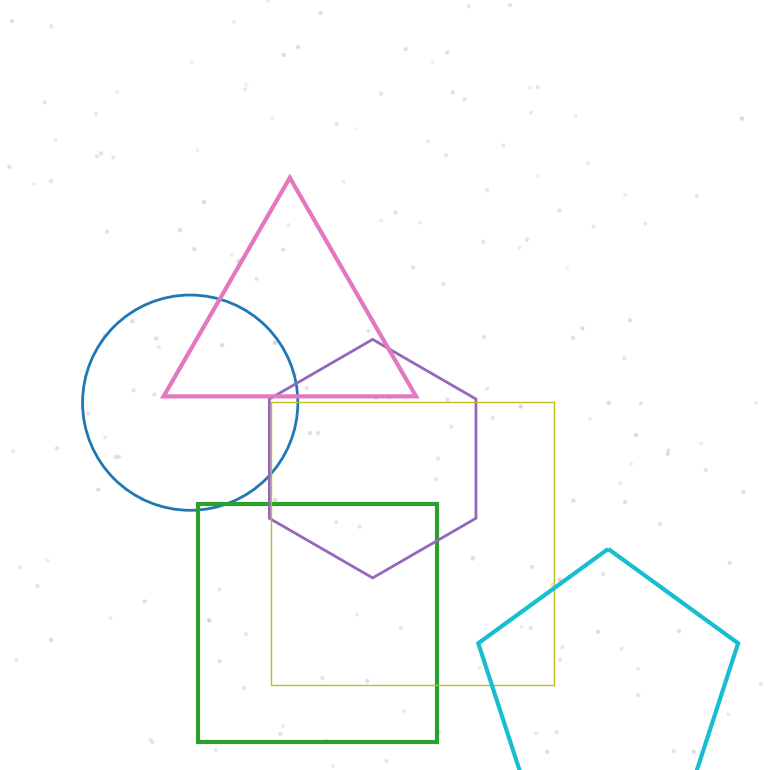[{"shape": "circle", "thickness": 1, "radius": 0.7, "center": [0.247, 0.477]}, {"shape": "square", "thickness": 1.5, "radius": 0.77, "center": [0.412, 0.191]}, {"shape": "hexagon", "thickness": 1, "radius": 0.77, "center": [0.484, 0.404]}, {"shape": "triangle", "thickness": 1.5, "radius": 0.95, "center": [0.376, 0.58]}, {"shape": "square", "thickness": 0.5, "radius": 0.92, "center": [0.536, 0.294]}, {"shape": "pentagon", "thickness": 1.5, "radius": 0.89, "center": [0.79, 0.11]}]